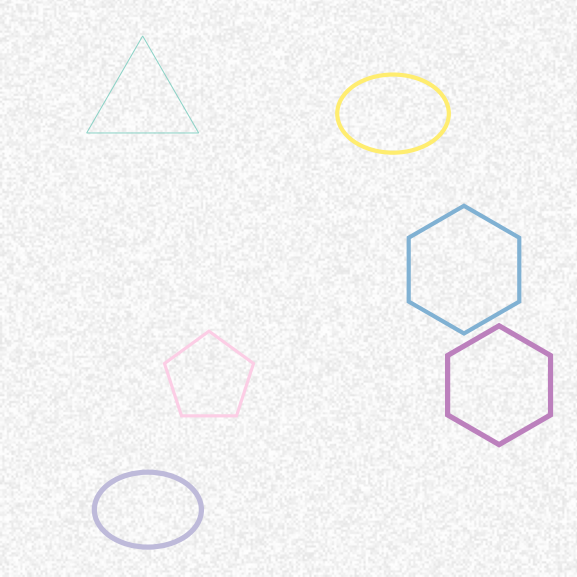[{"shape": "triangle", "thickness": 0.5, "radius": 0.56, "center": [0.247, 0.825]}, {"shape": "oval", "thickness": 2.5, "radius": 0.46, "center": [0.256, 0.117]}, {"shape": "hexagon", "thickness": 2, "radius": 0.55, "center": [0.803, 0.532]}, {"shape": "pentagon", "thickness": 1.5, "radius": 0.41, "center": [0.362, 0.345]}, {"shape": "hexagon", "thickness": 2.5, "radius": 0.51, "center": [0.864, 0.332]}, {"shape": "oval", "thickness": 2, "radius": 0.48, "center": [0.681, 0.802]}]